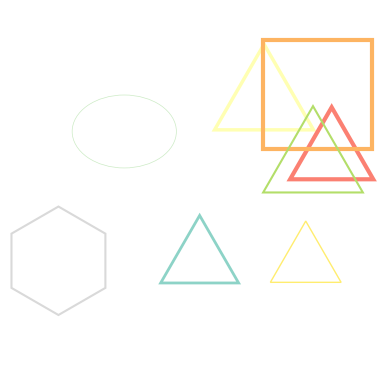[{"shape": "triangle", "thickness": 2, "radius": 0.58, "center": [0.519, 0.323]}, {"shape": "triangle", "thickness": 2.5, "radius": 0.74, "center": [0.686, 0.737]}, {"shape": "triangle", "thickness": 3, "radius": 0.62, "center": [0.861, 0.597]}, {"shape": "square", "thickness": 3, "radius": 0.71, "center": [0.824, 0.754]}, {"shape": "triangle", "thickness": 1.5, "radius": 0.75, "center": [0.813, 0.575]}, {"shape": "hexagon", "thickness": 1.5, "radius": 0.7, "center": [0.152, 0.323]}, {"shape": "oval", "thickness": 0.5, "radius": 0.68, "center": [0.323, 0.659]}, {"shape": "triangle", "thickness": 1, "radius": 0.53, "center": [0.794, 0.32]}]